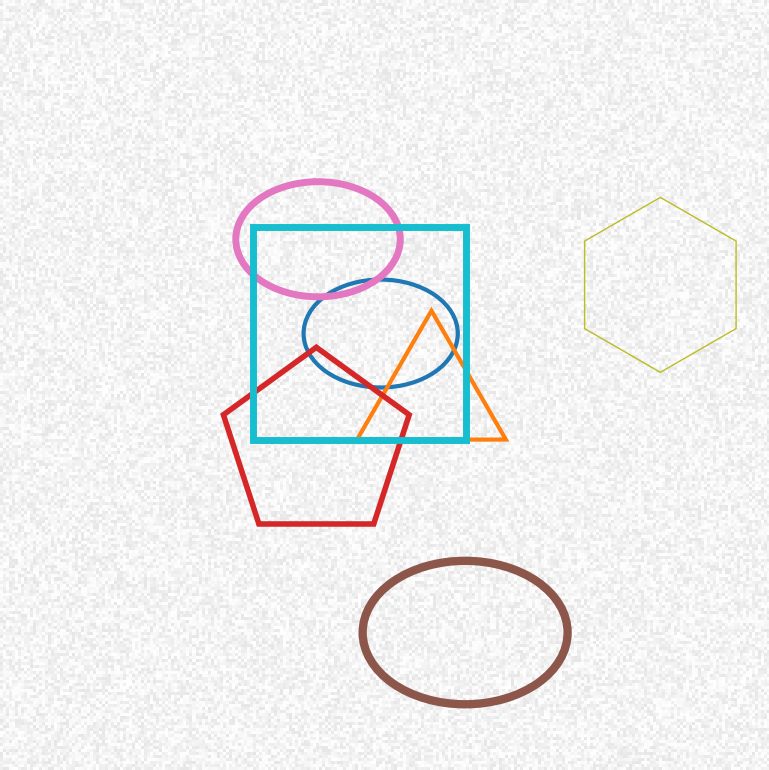[{"shape": "oval", "thickness": 1.5, "radius": 0.5, "center": [0.494, 0.567]}, {"shape": "triangle", "thickness": 1.5, "radius": 0.56, "center": [0.56, 0.485]}, {"shape": "pentagon", "thickness": 2, "radius": 0.63, "center": [0.411, 0.422]}, {"shape": "oval", "thickness": 3, "radius": 0.67, "center": [0.604, 0.179]}, {"shape": "oval", "thickness": 2.5, "radius": 0.53, "center": [0.413, 0.689]}, {"shape": "hexagon", "thickness": 0.5, "radius": 0.57, "center": [0.858, 0.63]}, {"shape": "square", "thickness": 2.5, "radius": 0.69, "center": [0.467, 0.567]}]